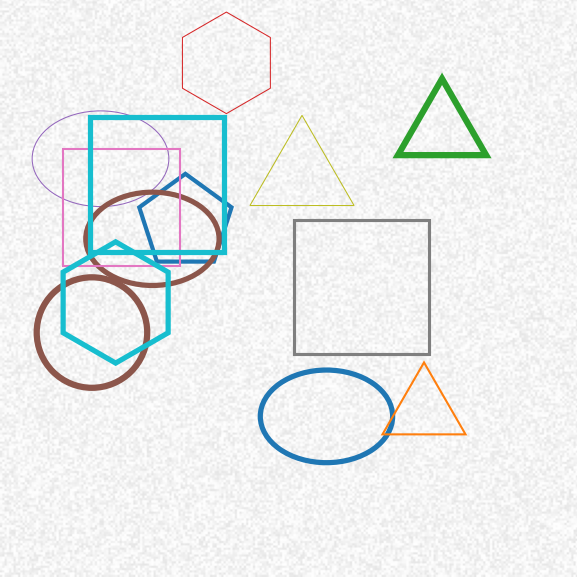[{"shape": "oval", "thickness": 2.5, "radius": 0.57, "center": [0.565, 0.278]}, {"shape": "pentagon", "thickness": 2, "radius": 0.42, "center": [0.321, 0.614]}, {"shape": "triangle", "thickness": 1, "radius": 0.42, "center": [0.734, 0.288]}, {"shape": "triangle", "thickness": 3, "radius": 0.44, "center": [0.765, 0.775]}, {"shape": "hexagon", "thickness": 0.5, "radius": 0.44, "center": [0.392, 0.89]}, {"shape": "oval", "thickness": 0.5, "radius": 0.59, "center": [0.174, 0.724]}, {"shape": "circle", "thickness": 3, "radius": 0.48, "center": [0.159, 0.423]}, {"shape": "oval", "thickness": 2.5, "radius": 0.58, "center": [0.264, 0.586]}, {"shape": "square", "thickness": 1, "radius": 0.5, "center": [0.21, 0.64]}, {"shape": "square", "thickness": 1.5, "radius": 0.58, "center": [0.626, 0.502]}, {"shape": "triangle", "thickness": 0.5, "radius": 0.52, "center": [0.523, 0.695]}, {"shape": "square", "thickness": 2.5, "radius": 0.58, "center": [0.272, 0.68]}, {"shape": "hexagon", "thickness": 2.5, "radius": 0.52, "center": [0.2, 0.475]}]